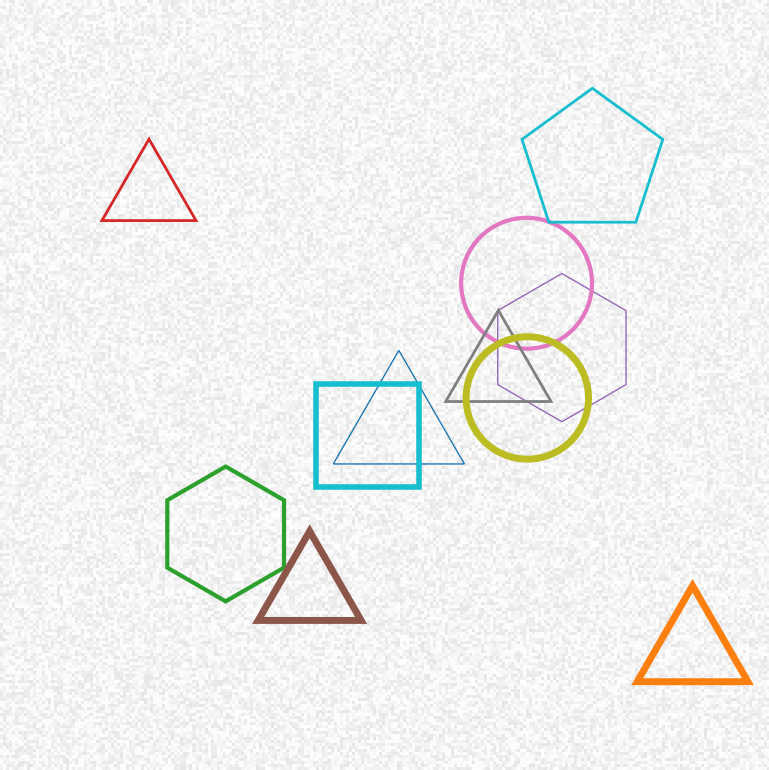[{"shape": "triangle", "thickness": 0.5, "radius": 0.49, "center": [0.518, 0.447]}, {"shape": "triangle", "thickness": 2.5, "radius": 0.42, "center": [0.899, 0.156]}, {"shape": "hexagon", "thickness": 1.5, "radius": 0.44, "center": [0.293, 0.307]}, {"shape": "triangle", "thickness": 1, "radius": 0.35, "center": [0.193, 0.749]}, {"shape": "hexagon", "thickness": 0.5, "radius": 0.48, "center": [0.73, 0.549]}, {"shape": "triangle", "thickness": 2.5, "radius": 0.39, "center": [0.402, 0.233]}, {"shape": "circle", "thickness": 1.5, "radius": 0.42, "center": [0.684, 0.632]}, {"shape": "triangle", "thickness": 1, "radius": 0.39, "center": [0.647, 0.518]}, {"shape": "circle", "thickness": 2.5, "radius": 0.4, "center": [0.685, 0.483]}, {"shape": "pentagon", "thickness": 1, "radius": 0.48, "center": [0.769, 0.789]}, {"shape": "square", "thickness": 2, "radius": 0.33, "center": [0.477, 0.434]}]